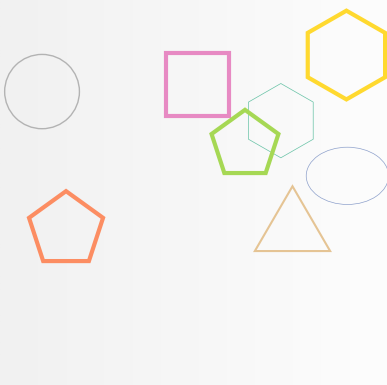[{"shape": "hexagon", "thickness": 0.5, "radius": 0.48, "center": [0.725, 0.687]}, {"shape": "pentagon", "thickness": 3, "radius": 0.5, "center": [0.17, 0.403]}, {"shape": "oval", "thickness": 0.5, "radius": 0.53, "center": [0.897, 0.543]}, {"shape": "square", "thickness": 3, "radius": 0.4, "center": [0.51, 0.781]}, {"shape": "pentagon", "thickness": 3, "radius": 0.45, "center": [0.632, 0.624]}, {"shape": "hexagon", "thickness": 3, "radius": 0.58, "center": [0.894, 0.857]}, {"shape": "triangle", "thickness": 1.5, "radius": 0.56, "center": [0.755, 0.404]}, {"shape": "circle", "thickness": 1, "radius": 0.48, "center": [0.108, 0.762]}]